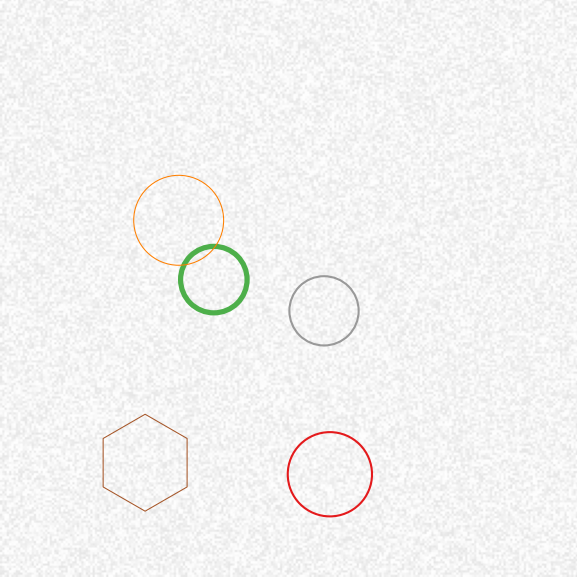[{"shape": "circle", "thickness": 1, "radius": 0.36, "center": [0.571, 0.178]}, {"shape": "circle", "thickness": 2.5, "radius": 0.29, "center": [0.37, 0.515]}, {"shape": "circle", "thickness": 0.5, "radius": 0.39, "center": [0.309, 0.618]}, {"shape": "hexagon", "thickness": 0.5, "radius": 0.42, "center": [0.251, 0.198]}, {"shape": "circle", "thickness": 1, "radius": 0.3, "center": [0.561, 0.461]}]